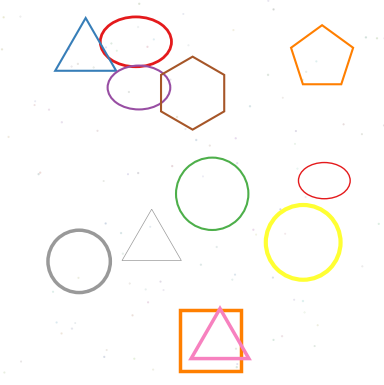[{"shape": "oval", "thickness": 1, "radius": 0.34, "center": [0.842, 0.531]}, {"shape": "oval", "thickness": 2, "radius": 0.46, "center": [0.353, 0.891]}, {"shape": "triangle", "thickness": 1.5, "radius": 0.46, "center": [0.222, 0.862]}, {"shape": "circle", "thickness": 1.5, "radius": 0.47, "center": [0.551, 0.497]}, {"shape": "oval", "thickness": 1.5, "radius": 0.41, "center": [0.361, 0.773]}, {"shape": "pentagon", "thickness": 1.5, "radius": 0.42, "center": [0.837, 0.85]}, {"shape": "square", "thickness": 2.5, "radius": 0.4, "center": [0.547, 0.115]}, {"shape": "circle", "thickness": 3, "radius": 0.49, "center": [0.787, 0.37]}, {"shape": "hexagon", "thickness": 1.5, "radius": 0.47, "center": [0.5, 0.758]}, {"shape": "triangle", "thickness": 2.5, "radius": 0.43, "center": [0.571, 0.112]}, {"shape": "triangle", "thickness": 0.5, "radius": 0.45, "center": [0.394, 0.368]}, {"shape": "circle", "thickness": 2.5, "radius": 0.4, "center": [0.206, 0.321]}]